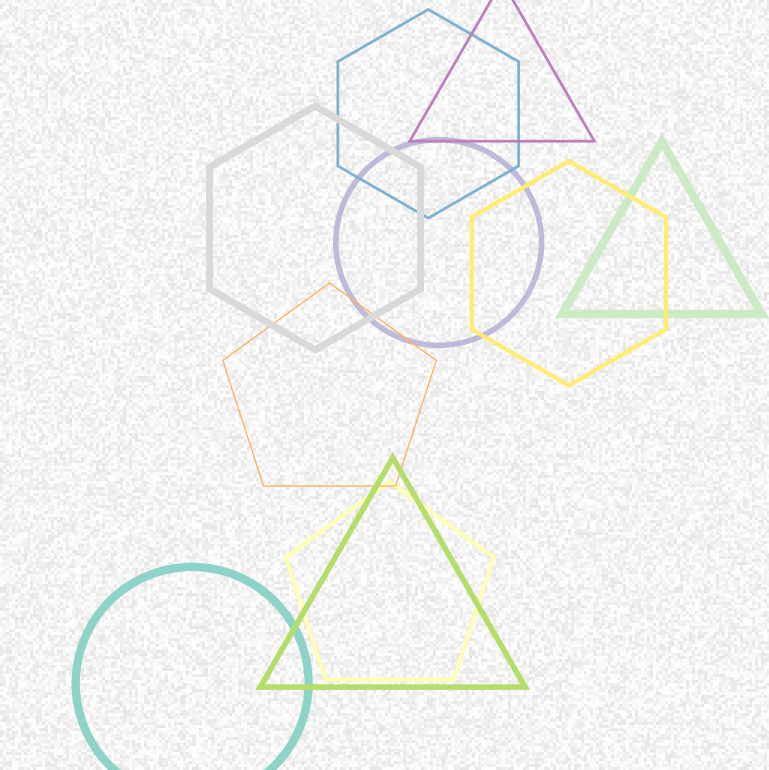[{"shape": "circle", "thickness": 3, "radius": 0.76, "center": [0.25, 0.113]}, {"shape": "pentagon", "thickness": 1.5, "radius": 0.71, "center": [0.506, 0.232]}, {"shape": "circle", "thickness": 2, "radius": 0.67, "center": [0.57, 0.685]}, {"shape": "hexagon", "thickness": 1, "radius": 0.68, "center": [0.556, 0.852]}, {"shape": "pentagon", "thickness": 0.5, "radius": 0.73, "center": [0.428, 0.487]}, {"shape": "triangle", "thickness": 2, "radius": 0.99, "center": [0.51, 0.207]}, {"shape": "hexagon", "thickness": 2.5, "radius": 0.79, "center": [0.409, 0.704]}, {"shape": "triangle", "thickness": 1, "radius": 0.69, "center": [0.652, 0.886]}, {"shape": "triangle", "thickness": 3, "radius": 0.75, "center": [0.86, 0.667]}, {"shape": "hexagon", "thickness": 1.5, "radius": 0.73, "center": [0.739, 0.645]}]